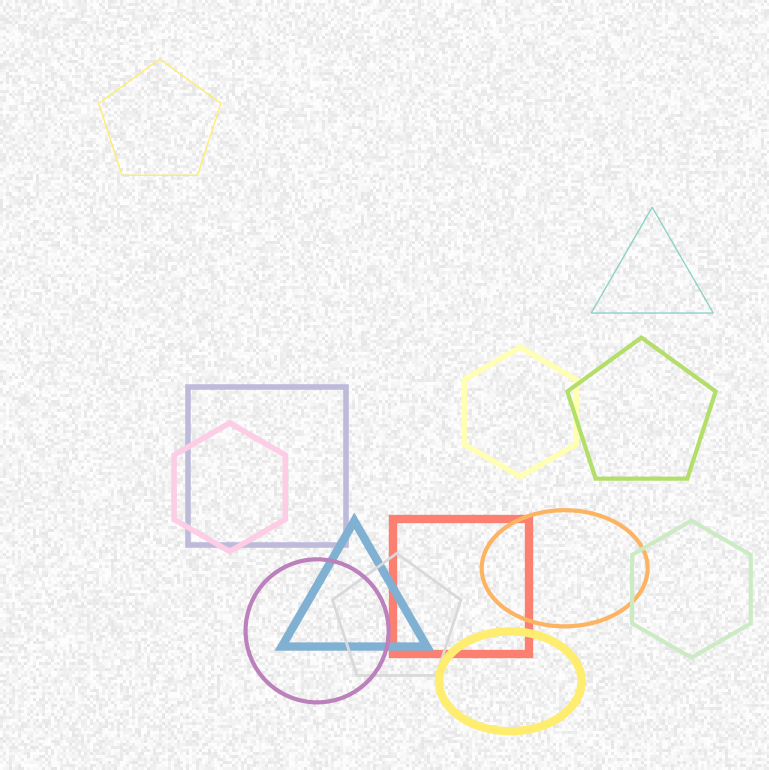[{"shape": "triangle", "thickness": 0.5, "radius": 0.46, "center": [0.847, 0.639]}, {"shape": "hexagon", "thickness": 2, "radius": 0.42, "center": [0.676, 0.465]}, {"shape": "square", "thickness": 2, "radius": 0.51, "center": [0.347, 0.395]}, {"shape": "square", "thickness": 3, "radius": 0.44, "center": [0.599, 0.239]}, {"shape": "triangle", "thickness": 3, "radius": 0.54, "center": [0.46, 0.215]}, {"shape": "oval", "thickness": 1.5, "radius": 0.54, "center": [0.733, 0.262]}, {"shape": "pentagon", "thickness": 1.5, "radius": 0.51, "center": [0.833, 0.46]}, {"shape": "hexagon", "thickness": 2, "radius": 0.42, "center": [0.298, 0.367]}, {"shape": "pentagon", "thickness": 1, "radius": 0.44, "center": [0.515, 0.194]}, {"shape": "circle", "thickness": 1.5, "radius": 0.46, "center": [0.412, 0.181]}, {"shape": "hexagon", "thickness": 1.5, "radius": 0.45, "center": [0.898, 0.235]}, {"shape": "oval", "thickness": 3, "radius": 0.46, "center": [0.663, 0.115]}, {"shape": "pentagon", "thickness": 0.5, "radius": 0.42, "center": [0.208, 0.84]}]